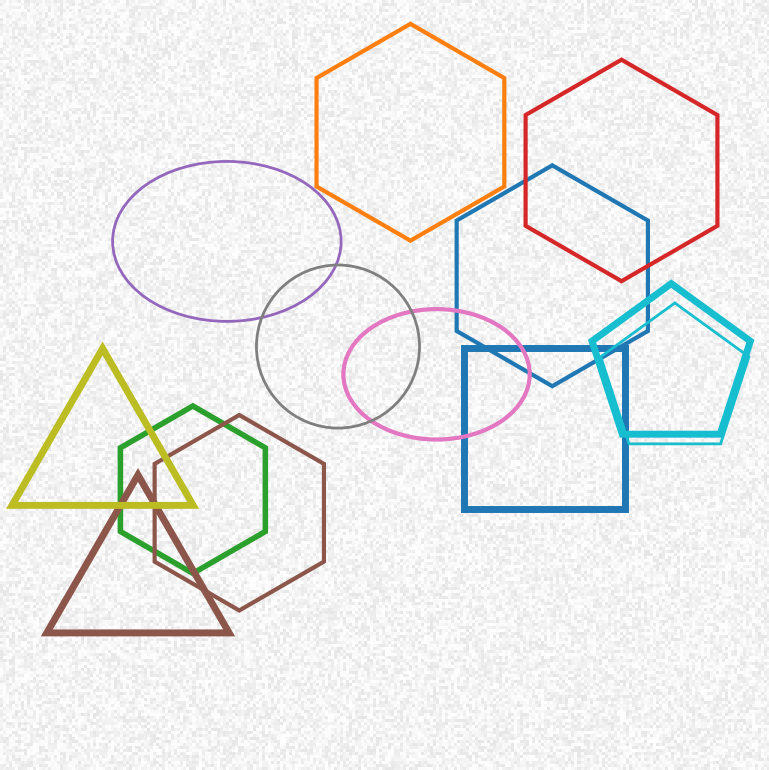[{"shape": "square", "thickness": 2.5, "radius": 0.52, "center": [0.707, 0.443]}, {"shape": "hexagon", "thickness": 1.5, "radius": 0.72, "center": [0.717, 0.642]}, {"shape": "hexagon", "thickness": 1.5, "radius": 0.7, "center": [0.533, 0.828]}, {"shape": "hexagon", "thickness": 2, "radius": 0.54, "center": [0.25, 0.364]}, {"shape": "hexagon", "thickness": 1.5, "radius": 0.72, "center": [0.807, 0.779]}, {"shape": "oval", "thickness": 1, "radius": 0.74, "center": [0.295, 0.686]}, {"shape": "triangle", "thickness": 2.5, "radius": 0.68, "center": [0.179, 0.246]}, {"shape": "hexagon", "thickness": 1.5, "radius": 0.63, "center": [0.311, 0.334]}, {"shape": "oval", "thickness": 1.5, "radius": 0.6, "center": [0.567, 0.514]}, {"shape": "circle", "thickness": 1, "radius": 0.53, "center": [0.439, 0.55]}, {"shape": "triangle", "thickness": 2.5, "radius": 0.68, "center": [0.133, 0.412]}, {"shape": "pentagon", "thickness": 2.5, "radius": 0.54, "center": [0.872, 0.524]}, {"shape": "pentagon", "thickness": 1, "radius": 0.51, "center": [0.876, 0.505]}]